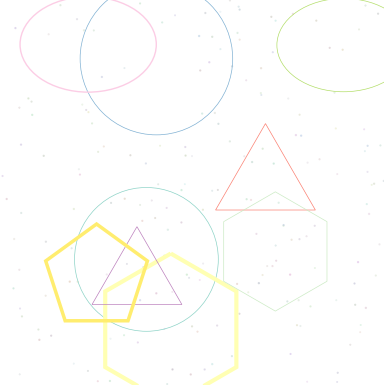[{"shape": "circle", "thickness": 0.5, "radius": 0.93, "center": [0.38, 0.326]}, {"shape": "hexagon", "thickness": 3, "radius": 0.98, "center": [0.444, 0.145]}, {"shape": "triangle", "thickness": 0.5, "radius": 0.75, "center": [0.69, 0.529]}, {"shape": "circle", "thickness": 0.5, "radius": 0.99, "center": [0.406, 0.848]}, {"shape": "oval", "thickness": 0.5, "radius": 0.87, "center": [0.892, 0.883]}, {"shape": "oval", "thickness": 1, "radius": 0.88, "center": [0.229, 0.885]}, {"shape": "triangle", "thickness": 0.5, "radius": 0.67, "center": [0.356, 0.276]}, {"shape": "hexagon", "thickness": 0.5, "radius": 0.77, "center": [0.715, 0.347]}, {"shape": "pentagon", "thickness": 2.5, "radius": 0.69, "center": [0.251, 0.279]}]